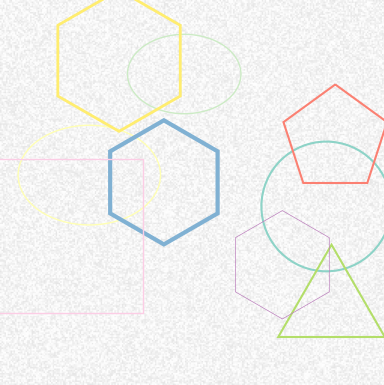[{"shape": "circle", "thickness": 1.5, "radius": 0.84, "center": [0.847, 0.464]}, {"shape": "oval", "thickness": 1, "radius": 0.92, "center": [0.232, 0.545]}, {"shape": "pentagon", "thickness": 1.5, "radius": 0.71, "center": [0.871, 0.639]}, {"shape": "hexagon", "thickness": 3, "radius": 0.81, "center": [0.426, 0.526]}, {"shape": "triangle", "thickness": 1.5, "radius": 0.8, "center": [0.861, 0.205]}, {"shape": "square", "thickness": 1, "radius": 1.0, "center": [0.172, 0.388]}, {"shape": "hexagon", "thickness": 0.5, "radius": 0.7, "center": [0.733, 0.312]}, {"shape": "oval", "thickness": 1, "radius": 0.74, "center": [0.478, 0.808]}, {"shape": "hexagon", "thickness": 2, "radius": 0.92, "center": [0.309, 0.842]}]